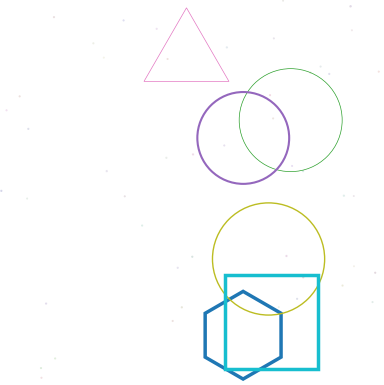[{"shape": "hexagon", "thickness": 2.5, "radius": 0.57, "center": [0.631, 0.129]}, {"shape": "circle", "thickness": 0.5, "radius": 0.67, "center": [0.755, 0.688]}, {"shape": "circle", "thickness": 1.5, "radius": 0.6, "center": [0.632, 0.642]}, {"shape": "triangle", "thickness": 0.5, "radius": 0.64, "center": [0.484, 0.852]}, {"shape": "circle", "thickness": 1, "radius": 0.73, "center": [0.698, 0.327]}, {"shape": "square", "thickness": 2.5, "radius": 0.6, "center": [0.704, 0.164]}]